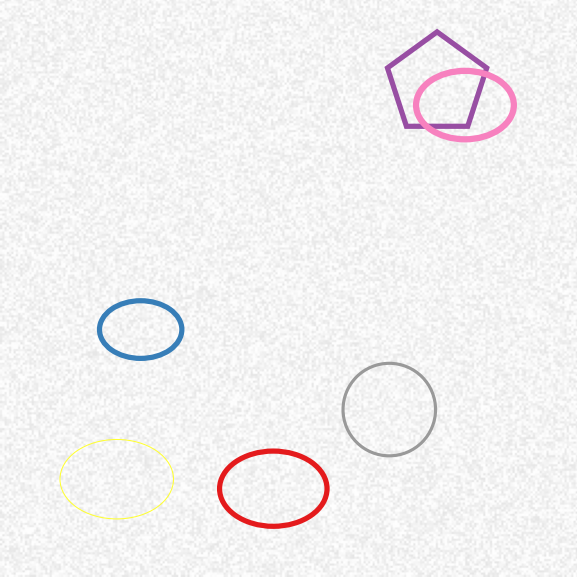[{"shape": "oval", "thickness": 2.5, "radius": 0.47, "center": [0.473, 0.153]}, {"shape": "oval", "thickness": 2.5, "radius": 0.36, "center": [0.244, 0.428]}, {"shape": "pentagon", "thickness": 2.5, "radius": 0.45, "center": [0.757, 0.854]}, {"shape": "oval", "thickness": 0.5, "radius": 0.49, "center": [0.202, 0.169]}, {"shape": "oval", "thickness": 3, "radius": 0.42, "center": [0.805, 0.817]}, {"shape": "circle", "thickness": 1.5, "radius": 0.4, "center": [0.674, 0.29]}]